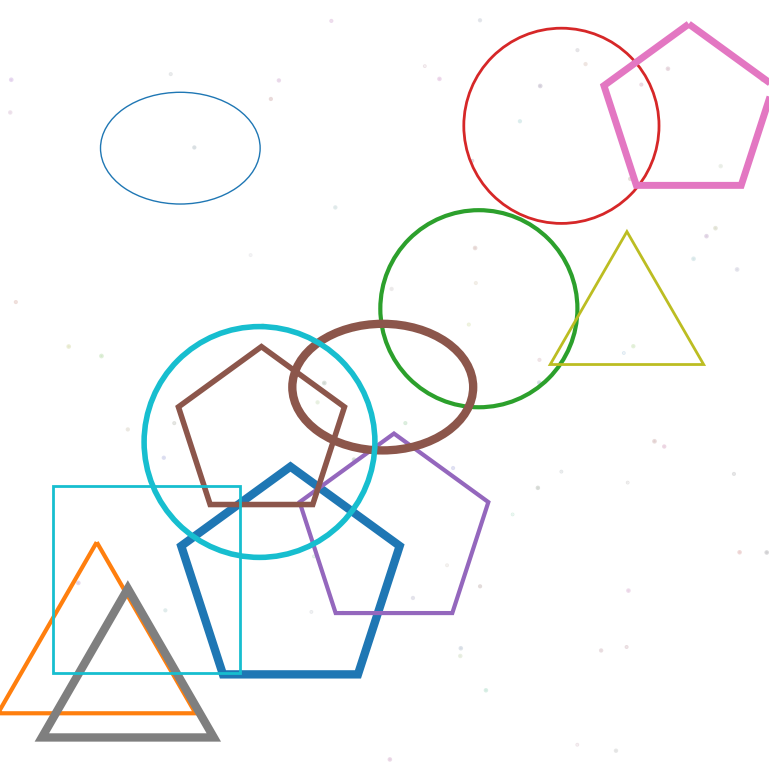[{"shape": "pentagon", "thickness": 3, "radius": 0.75, "center": [0.377, 0.245]}, {"shape": "oval", "thickness": 0.5, "radius": 0.52, "center": [0.234, 0.808]}, {"shape": "triangle", "thickness": 1.5, "radius": 0.74, "center": [0.126, 0.148]}, {"shape": "circle", "thickness": 1.5, "radius": 0.64, "center": [0.622, 0.599]}, {"shape": "circle", "thickness": 1, "radius": 0.63, "center": [0.729, 0.837]}, {"shape": "pentagon", "thickness": 1.5, "radius": 0.64, "center": [0.512, 0.308]}, {"shape": "oval", "thickness": 3, "radius": 0.59, "center": [0.497, 0.497]}, {"shape": "pentagon", "thickness": 2, "radius": 0.57, "center": [0.34, 0.436]}, {"shape": "pentagon", "thickness": 2.5, "radius": 0.58, "center": [0.895, 0.853]}, {"shape": "triangle", "thickness": 3, "radius": 0.64, "center": [0.166, 0.107]}, {"shape": "triangle", "thickness": 1, "radius": 0.58, "center": [0.814, 0.584]}, {"shape": "square", "thickness": 1, "radius": 0.61, "center": [0.191, 0.248]}, {"shape": "circle", "thickness": 2, "radius": 0.75, "center": [0.337, 0.426]}]